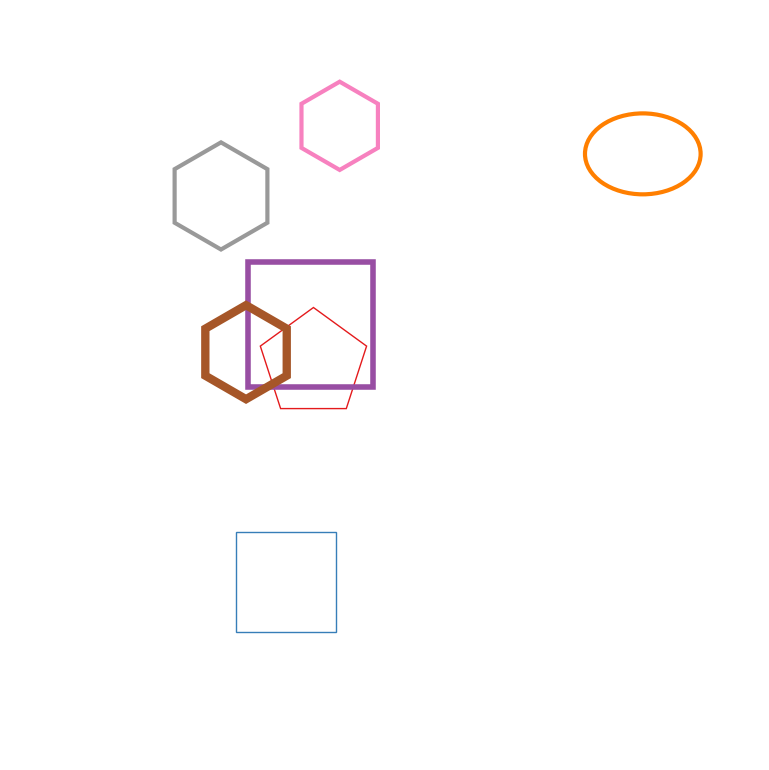[{"shape": "pentagon", "thickness": 0.5, "radius": 0.36, "center": [0.407, 0.528]}, {"shape": "square", "thickness": 0.5, "radius": 0.32, "center": [0.372, 0.244]}, {"shape": "square", "thickness": 2, "radius": 0.41, "center": [0.403, 0.578]}, {"shape": "oval", "thickness": 1.5, "radius": 0.38, "center": [0.835, 0.8]}, {"shape": "hexagon", "thickness": 3, "radius": 0.31, "center": [0.32, 0.543]}, {"shape": "hexagon", "thickness": 1.5, "radius": 0.29, "center": [0.441, 0.837]}, {"shape": "hexagon", "thickness": 1.5, "radius": 0.35, "center": [0.287, 0.746]}]